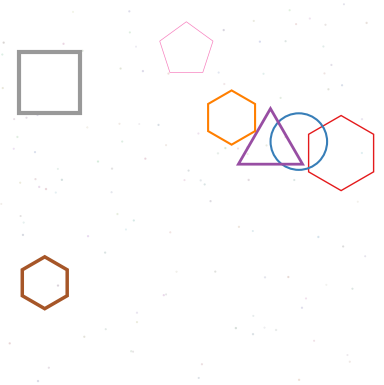[{"shape": "hexagon", "thickness": 1, "radius": 0.49, "center": [0.886, 0.602]}, {"shape": "circle", "thickness": 1.5, "radius": 0.37, "center": [0.776, 0.632]}, {"shape": "triangle", "thickness": 2, "radius": 0.48, "center": [0.703, 0.622]}, {"shape": "hexagon", "thickness": 1.5, "radius": 0.35, "center": [0.602, 0.695]}, {"shape": "hexagon", "thickness": 2.5, "radius": 0.34, "center": [0.116, 0.266]}, {"shape": "pentagon", "thickness": 0.5, "radius": 0.36, "center": [0.484, 0.871]}, {"shape": "square", "thickness": 3, "radius": 0.4, "center": [0.129, 0.787]}]